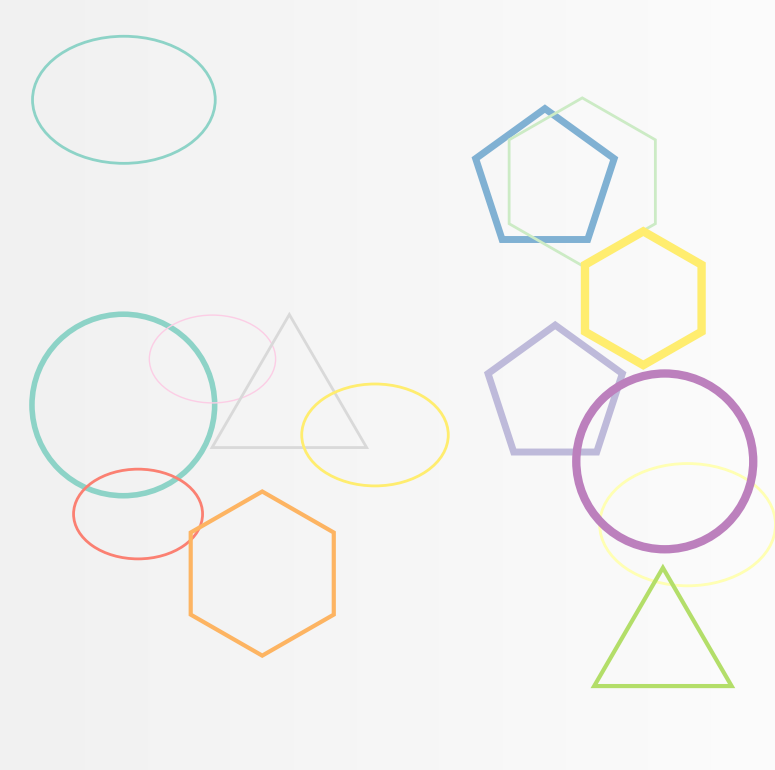[{"shape": "circle", "thickness": 2, "radius": 0.59, "center": [0.159, 0.474]}, {"shape": "oval", "thickness": 1, "radius": 0.59, "center": [0.16, 0.87]}, {"shape": "oval", "thickness": 1, "radius": 0.57, "center": [0.887, 0.319]}, {"shape": "pentagon", "thickness": 2.5, "radius": 0.46, "center": [0.716, 0.487]}, {"shape": "oval", "thickness": 1, "radius": 0.42, "center": [0.178, 0.332]}, {"shape": "pentagon", "thickness": 2.5, "radius": 0.47, "center": [0.703, 0.765]}, {"shape": "hexagon", "thickness": 1.5, "radius": 0.53, "center": [0.338, 0.255]}, {"shape": "triangle", "thickness": 1.5, "radius": 0.51, "center": [0.855, 0.16]}, {"shape": "oval", "thickness": 0.5, "radius": 0.41, "center": [0.274, 0.534]}, {"shape": "triangle", "thickness": 1, "radius": 0.58, "center": [0.373, 0.476]}, {"shape": "circle", "thickness": 3, "radius": 0.57, "center": [0.858, 0.401]}, {"shape": "hexagon", "thickness": 1, "radius": 0.54, "center": [0.751, 0.764]}, {"shape": "oval", "thickness": 1, "radius": 0.47, "center": [0.484, 0.435]}, {"shape": "hexagon", "thickness": 3, "radius": 0.43, "center": [0.83, 0.613]}]